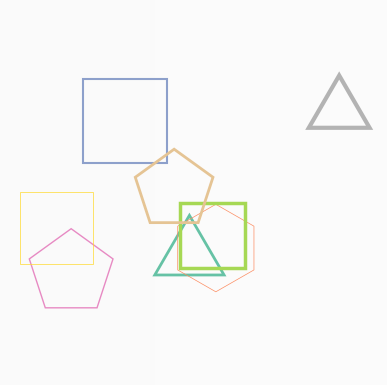[{"shape": "triangle", "thickness": 2, "radius": 0.52, "center": [0.489, 0.337]}, {"shape": "hexagon", "thickness": 0.5, "radius": 0.57, "center": [0.557, 0.356]}, {"shape": "square", "thickness": 1.5, "radius": 0.55, "center": [0.323, 0.687]}, {"shape": "pentagon", "thickness": 1, "radius": 0.57, "center": [0.184, 0.292]}, {"shape": "square", "thickness": 2.5, "radius": 0.42, "center": [0.548, 0.388]}, {"shape": "square", "thickness": 0.5, "radius": 0.47, "center": [0.146, 0.408]}, {"shape": "pentagon", "thickness": 2, "radius": 0.53, "center": [0.449, 0.507]}, {"shape": "triangle", "thickness": 3, "radius": 0.45, "center": [0.875, 0.713]}]